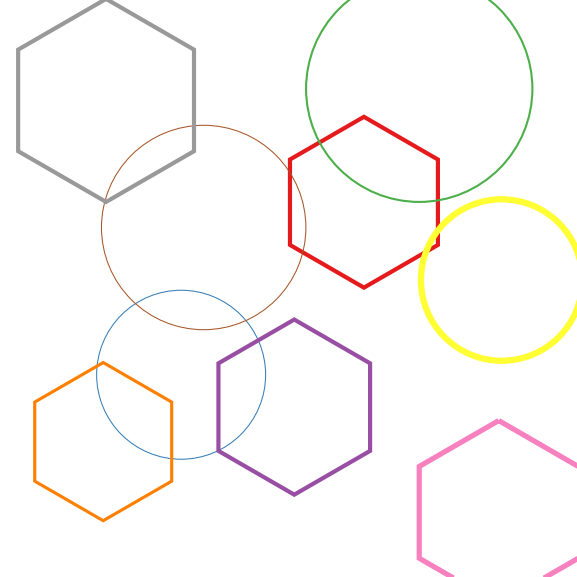[{"shape": "hexagon", "thickness": 2, "radius": 0.74, "center": [0.63, 0.649]}, {"shape": "circle", "thickness": 0.5, "radius": 0.73, "center": [0.314, 0.35]}, {"shape": "circle", "thickness": 1, "radius": 0.98, "center": [0.726, 0.845]}, {"shape": "hexagon", "thickness": 2, "radius": 0.76, "center": [0.51, 0.294]}, {"shape": "hexagon", "thickness": 1.5, "radius": 0.68, "center": [0.179, 0.234]}, {"shape": "circle", "thickness": 3, "radius": 0.7, "center": [0.869, 0.514]}, {"shape": "circle", "thickness": 0.5, "radius": 0.88, "center": [0.353, 0.605]}, {"shape": "hexagon", "thickness": 2.5, "radius": 0.79, "center": [0.864, 0.112]}, {"shape": "hexagon", "thickness": 2, "radius": 0.88, "center": [0.184, 0.825]}]